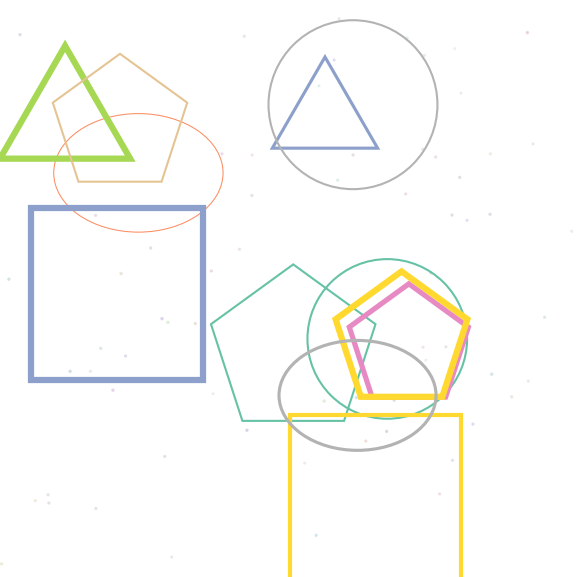[{"shape": "pentagon", "thickness": 1, "radius": 0.75, "center": [0.508, 0.392]}, {"shape": "circle", "thickness": 1, "radius": 0.69, "center": [0.671, 0.412]}, {"shape": "oval", "thickness": 0.5, "radius": 0.73, "center": [0.24, 0.7]}, {"shape": "square", "thickness": 3, "radius": 0.74, "center": [0.202, 0.49]}, {"shape": "triangle", "thickness": 1.5, "radius": 0.53, "center": [0.563, 0.795]}, {"shape": "pentagon", "thickness": 2.5, "radius": 0.54, "center": [0.708, 0.399]}, {"shape": "triangle", "thickness": 3, "radius": 0.65, "center": [0.113, 0.789]}, {"shape": "pentagon", "thickness": 3, "radius": 0.6, "center": [0.695, 0.409]}, {"shape": "square", "thickness": 2, "radius": 0.74, "center": [0.65, 0.133]}, {"shape": "pentagon", "thickness": 1, "radius": 0.61, "center": [0.208, 0.784]}, {"shape": "oval", "thickness": 1.5, "radius": 0.68, "center": [0.619, 0.315]}, {"shape": "circle", "thickness": 1, "radius": 0.73, "center": [0.611, 0.818]}]